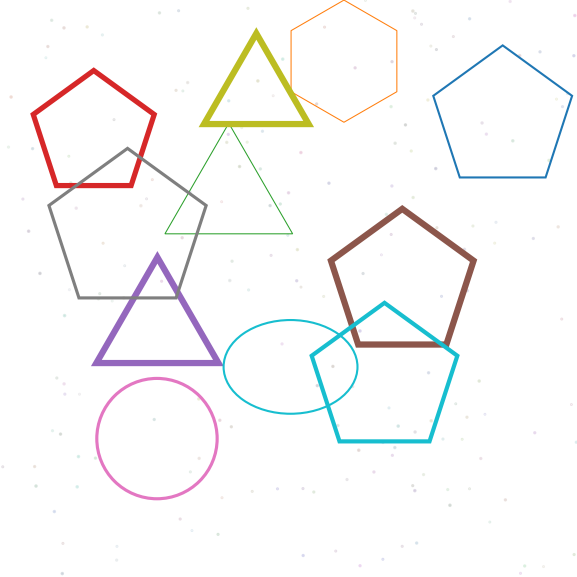[{"shape": "pentagon", "thickness": 1, "radius": 0.63, "center": [0.87, 0.794]}, {"shape": "hexagon", "thickness": 0.5, "radius": 0.53, "center": [0.596, 0.893]}, {"shape": "triangle", "thickness": 0.5, "radius": 0.64, "center": [0.396, 0.658]}, {"shape": "pentagon", "thickness": 2.5, "radius": 0.55, "center": [0.162, 0.767]}, {"shape": "triangle", "thickness": 3, "radius": 0.61, "center": [0.273, 0.432]}, {"shape": "pentagon", "thickness": 3, "radius": 0.65, "center": [0.697, 0.508]}, {"shape": "circle", "thickness": 1.5, "radius": 0.52, "center": [0.272, 0.24]}, {"shape": "pentagon", "thickness": 1.5, "radius": 0.72, "center": [0.221, 0.599]}, {"shape": "triangle", "thickness": 3, "radius": 0.52, "center": [0.444, 0.837]}, {"shape": "pentagon", "thickness": 2, "radius": 0.66, "center": [0.666, 0.342]}, {"shape": "oval", "thickness": 1, "radius": 0.58, "center": [0.503, 0.364]}]